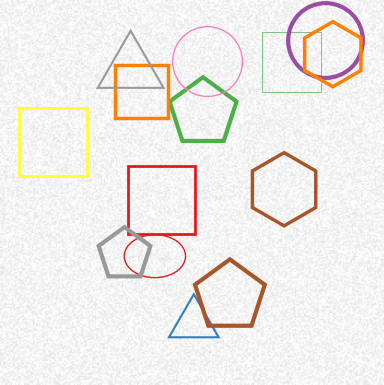[{"shape": "oval", "thickness": 1, "radius": 0.4, "center": [0.402, 0.335]}, {"shape": "square", "thickness": 2, "radius": 0.44, "center": [0.419, 0.481]}, {"shape": "triangle", "thickness": 1.5, "radius": 0.37, "center": [0.503, 0.161]}, {"shape": "square", "thickness": 0.5, "radius": 0.39, "center": [0.758, 0.839]}, {"shape": "pentagon", "thickness": 3, "radius": 0.46, "center": [0.527, 0.708]}, {"shape": "circle", "thickness": 3, "radius": 0.49, "center": [0.846, 0.895]}, {"shape": "hexagon", "thickness": 2.5, "radius": 0.42, "center": [0.864, 0.859]}, {"shape": "square", "thickness": 2.5, "radius": 0.34, "center": [0.366, 0.762]}, {"shape": "square", "thickness": 2, "radius": 0.44, "center": [0.137, 0.632]}, {"shape": "pentagon", "thickness": 3, "radius": 0.48, "center": [0.597, 0.231]}, {"shape": "hexagon", "thickness": 2.5, "radius": 0.47, "center": [0.738, 0.508]}, {"shape": "circle", "thickness": 1, "radius": 0.45, "center": [0.539, 0.84]}, {"shape": "triangle", "thickness": 1.5, "radius": 0.49, "center": [0.339, 0.821]}, {"shape": "pentagon", "thickness": 3, "radius": 0.35, "center": [0.323, 0.339]}]